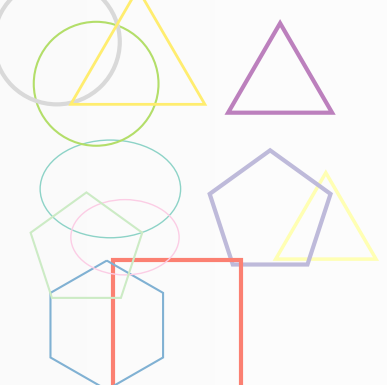[{"shape": "oval", "thickness": 1, "radius": 0.91, "center": [0.285, 0.509]}, {"shape": "triangle", "thickness": 2.5, "radius": 0.75, "center": [0.841, 0.402]}, {"shape": "pentagon", "thickness": 3, "radius": 0.82, "center": [0.697, 0.446]}, {"shape": "square", "thickness": 3, "radius": 0.83, "center": [0.457, 0.16]}, {"shape": "hexagon", "thickness": 1.5, "radius": 0.84, "center": [0.276, 0.155]}, {"shape": "circle", "thickness": 1.5, "radius": 0.8, "center": [0.248, 0.782]}, {"shape": "oval", "thickness": 1, "radius": 0.7, "center": [0.323, 0.384]}, {"shape": "circle", "thickness": 3, "radius": 0.81, "center": [0.147, 0.891]}, {"shape": "triangle", "thickness": 3, "radius": 0.77, "center": [0.723, 0.785]}, {"shape": "pentagon", "thickness": 1.5, "radius": 0.76, "center": [0.223, 0.349]}, {"shape": "triangle", "thickness": 2, "radius": 1.0, "center": [0.356, 0.829]}]